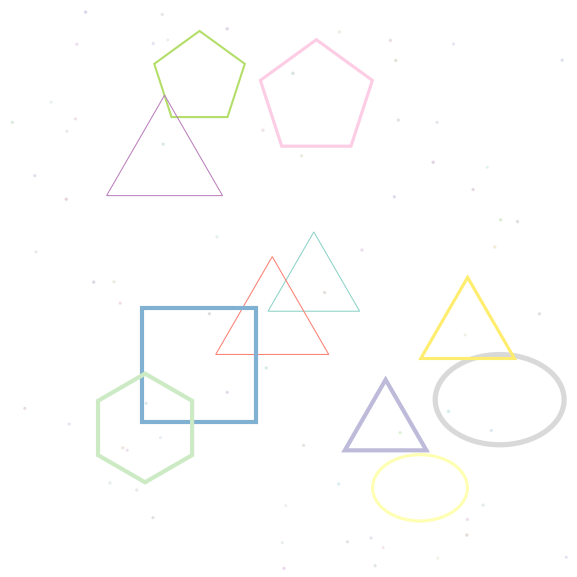[{"shape": "triangle", "thickness": 0.5, "radius": 0.46, "center": [0.543, 0.506]}, {"shape": "oval", "thickness": 1.5, "radius": 0.41, "center": [0.727, 0.154]}, {"shape": "triangle", "thickness": 2, "radius": 0.41, "center": [0.668, 0.26]}, {"shape": "triangle", "thickness": 0.5, "radius": 0.56, "center": [0.471, 0.442]}, {"shape": "square", "thickness": 2, "radius": 0.49, "center": [0.344, 0.367]}, {"shape": "pentagon", "thickness": 1, "radius": 0.41, "center": [0.346, 0.863]}, {"shape": "pentagon", "thickness": 1.5, "radius": 0.51, "center": [0.548, 0.828]}, {"shape": "oval", "thickness": 2.5, "radius": 0.56, "center": [0.865, 0.307]}, {"shape": "triangle", "thickness": 0.5, "radius": 0.58, "center": [0.285, 0.718]}, {"shape": "hexagon", "thickness": 2, "radius": 0.47, "center": [0.251, 0.258]}, {"shape": "triangle", "thickness": 1.5, "radius": 0.47, "center": [0.81, 0.425]}]